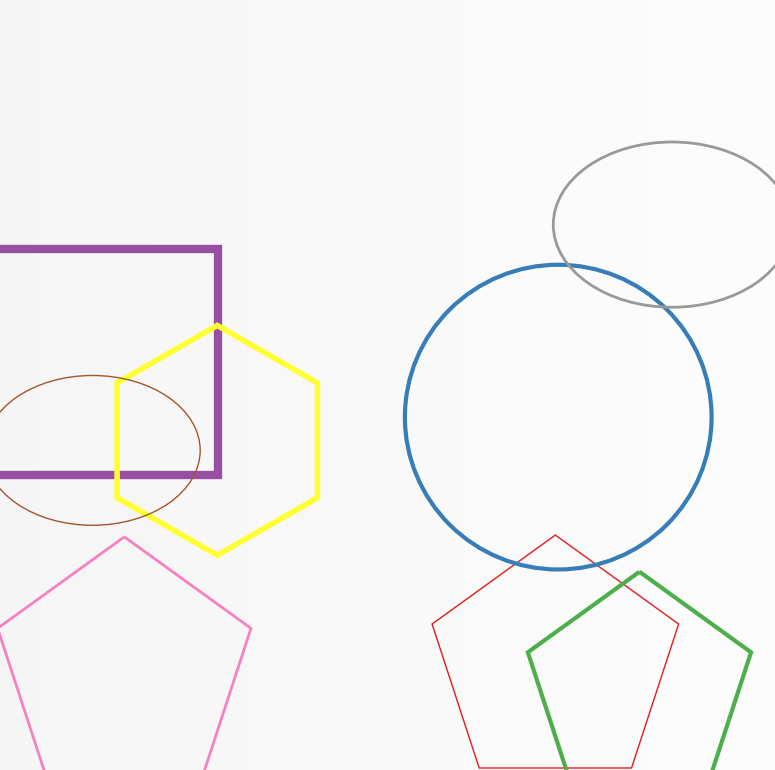[{"shape": "pentagon", "thickness": 0.5, "radius": 0.84, "center": [0.717, 0.138]}, {"shape": "circle", "thickness": 1.5, "radius": 0.99, "center": [0.72, 0.458]}, {"shape": "pentagon", "thickness": 1.5, "radius": 0.76, "center": [0.825, 0.106]}, {"shape": "square", "thickness": 3, "radius": 0.73, "center": [0.134, 0.53]}, {"shape": "hexagon", "thickness": 2, "radius": 0.75, "center": [0.28, 0.428]}, {"shape": "oval", "thickness": 0.5, "radius": 0.69, "center": [0.119, 0.415]}, {"shape": "pentagon", "thickness": 1, "radius": 0.86, "center": [0.16, 0.131]}, {"shape": "oval", "thickness": 1, "radius": 0.77, "center": [0.867, 0.708]}]